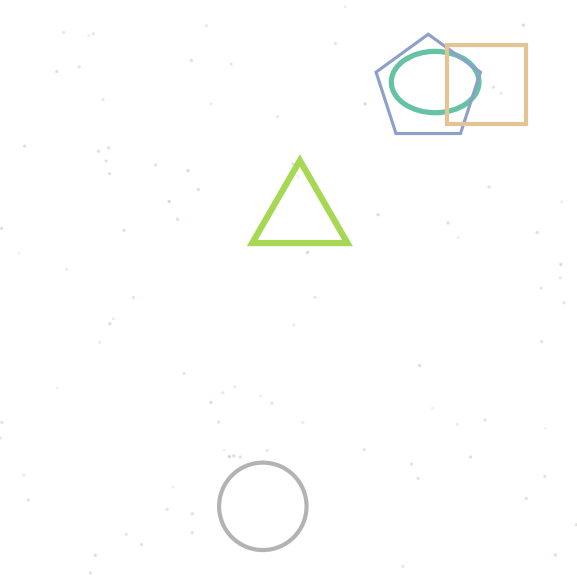[{"shape": "oval", "thickness": 2.5, "radius": 0.38, "center": [0.754, 0.857]}, {"shape": "pentagon", "thickness": 1.5, "radius": 0.48, "center": [0.742, 0.845]}, {"shape": "triangle", "thickness": 3, "radius": 0.48, "center": [0.519, 0.626]}, {"shape": "square", "thickness": 2, "radius": 0.34, "center": [0.843, 0.852]}, {"shape": "circle", "thickness": 2, "radius": 0.38, "center": [0.455, 0.122]}]